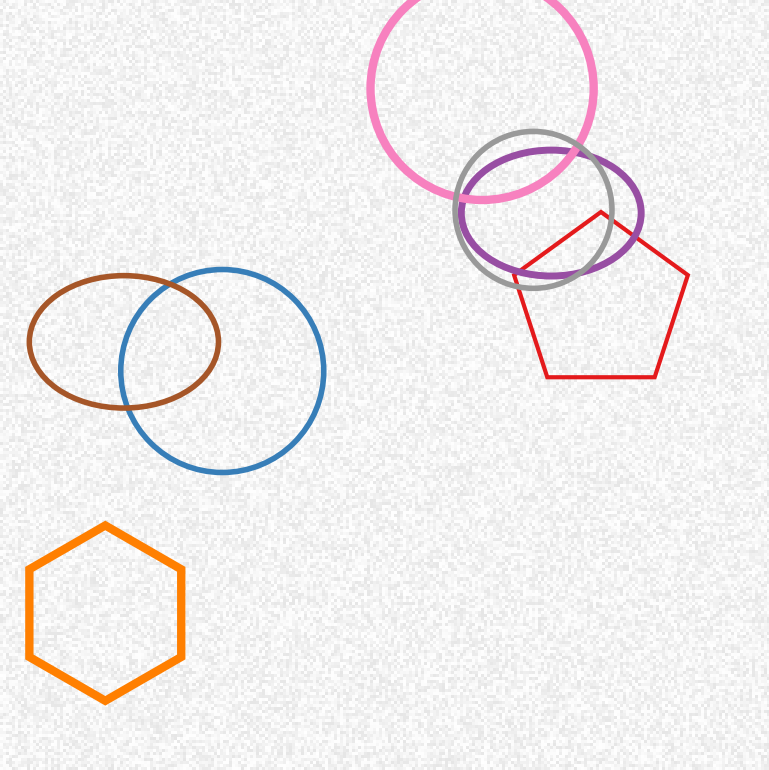[{"shape": "pentagon", "thickness": 1.5, "radius": 0.59, "center": [0.78, 0.606]}, {"shape": "circle", "thickness": 2, "radius": 0.66, "center": [0.289, 0.518]}, {"shape": "oval", "thickness": 2.5, "radius": 0.58, "center": [0.716, 0.723]}, {"shape": "hexagon", "thickness": 3, "radius": 0.57, "center": [0.137, 0.204]}, {"shape": "oval", "thickness": 2, "radius": 0.61, "center": [0.161, 0.556]}, {"shape": "circle", "thickness": 3, "radius": 0.72, "center": [0.626, 0.885]}, {"shape": "circle", "thickness": 2, "radius": 0.51, "center": [0.693, 0.727]}]